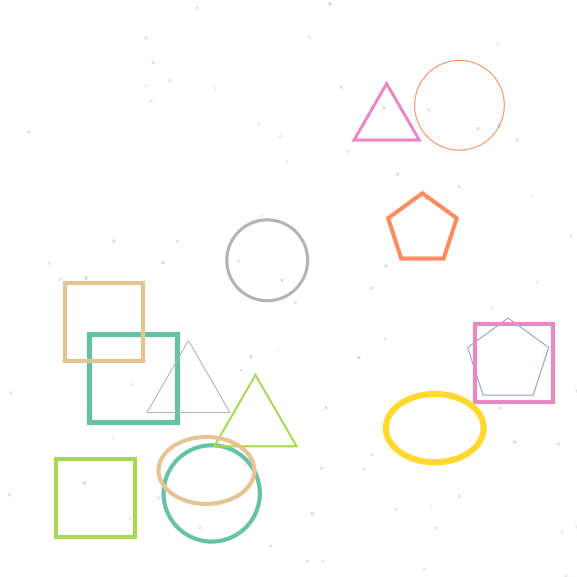[{"shape": "circle", "thickness": 2, "radius": 0.42, "center": [0.367, 0.145]}, {"shape": "square", "thickness": 2.5, "radius": 0.38, "center": [0.231, 0.345]}, {"shape": "circle", "thickness": 0.5, "radius": 0.39, "center": [0.796, 0.817]}, {"shape": "pentagon", "thickness": 2, "radius": 0.31, "center": [0.732, 0.602]}, {"shape": "pentagon", "thickness": 0.5, "radius": 0.37, "center": [0.88, 0.375]}, {"shape": "triangle", "thickness": 1.5, "radius": 0.33, "center": [0.67, 0.789]}, {"shape": "square", "thickness": 2, "radius": 0.34, "center": [0.889, 0.37]}, {"shape": "triangle", "thickness": 1, "radius": 0.41, "center": [0.442, 0.268]}, {"shape": "square", "thickness": 2, "radius": 0.34, "center": [0.165, 0.137]}, {"shape": "oval", "thickness": 3, "radius": 0.42, "center": [0.753, 0.258]}, {"shape": "square", "thickness": 2, "radius": 0.34, "center": [0.18, 0.441]}, {"shape": "oval", "thickness": 2, "radius": 0.41, "center": [0.357, 0.185]}, {"shape": "triangle", "thickness": 0.5, "radius": 0.42, "center": [0.326, 0.326]}, {"shape": "circle", "thickness": 1.5, "radius": 0.35, "center": [0.463, 0.548]}]